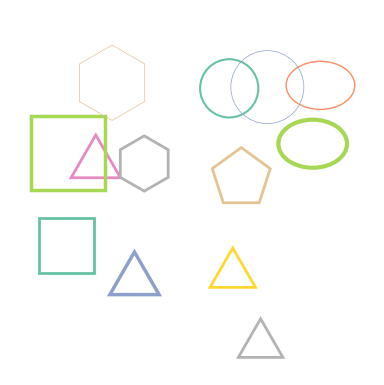[{"shape": "square", "thickness": 2, "radius": 0.36, "center": [0.173, 0.362]}, {"shape": "circle", "thickness": 1.5, "radius": 0.38, "center": [0.595, 0.771]}, {"shape": "oval", "thickness": 1, "radius": 0.45, "center": [0.832, 0.778]}, {"shape": "triangle", "thickness": 2.5, "radius": 0.37, "center": [0.349, 0.272]}, {"shape": "circle", "thickness": 0.5, "radius": 0.47, "center": [0.694, 0.774]}, {"shape": "triangle", "thickness": 2, "radius": 0.37, "center": [0.249, 0.575]}, {"shape": "oval", "thickness": 3, "radius": 0.45, "center": [0.812, 0.627]}, {"shape": "square", "thickness": 2.5, "radius": 0.48, "center": [0.177, 0.603]}, {"shape": "triangle", "thickness": 2, "radius": 0.34, "center": [0.605, 0.288]}, {"shape": "hexagon", "thickness": 0.5, "radius": 0.49, "center": [0.291, 0.785]}, {"shape": "pentagon", "thickness": 2, "radius": 0.4, "center": [0.627, 0.537]}, {"shape": "hexagon", "thickness": 2, "radius": 0.36, "center": [0.375, 0.575]}, {"shape": "triangle", "thickness": 2, "radius": 0.33, "center": [0.677, 0.105]}]